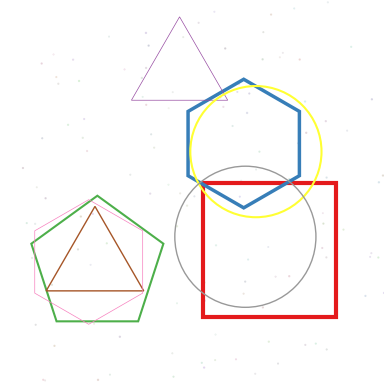[{"shape": "square", "thickness": 3, "radius": 0.87, "center": [0.7, 0.35]}, {"shape": "hexagon", "thickness": 2.5, "radius": 0.83, "center": [0.633, 0.627]}, {"shape": "pentagon", "thickness": 1.5, "radius": 0.9, "center": [0.253, 0.311]}, {"shape": "triangle", "thickness": 0.5, "radius": 0.72, "center": [0.466, 0.812]}, {"shape": "circle", "thickness": 1.5, "radius": 0.85, "center": [0.665, 0.606]}, {"shape": "triangle", "thickness": 1, "radius": 0.73, "center": [0.247, 0.318]}, {"shape": "hexagon", "thickness": 0.5, "radius": 0.81, "center": [0.23, 0.32]}, {"shape": "circle", "thickness": 1, "radius": 0.92, "center": [0.637, 0.385]}]